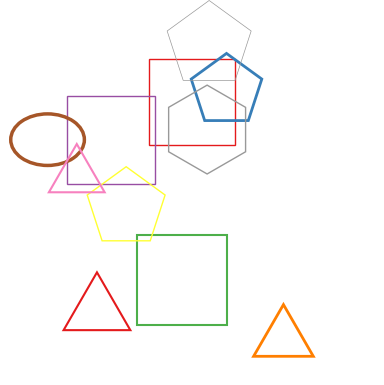[{"shape": "triangle", "thickness": 1.5, "radius": 0.5, "center": [0.252, 0.193]}, {"shape": "square", "thickness": 1, "radius": 0.56, "center": [0.498, 0.735]}, {"shape": "pentagon", "thickness": 2, "radius": 0.48, "center": [0.588, 0.765]}, {"shape": "square", "thickness": 1.5, "radius": 0.58, "center": [0.473, 0.273]}, {"shape": "square", "thickness": 1, "radius": 0.57, "center": [0.288, 0.637]}, {"shape": "triangle", "thickness": 2, "radius": 0.45, "center": [0.736, 0.119]}, {"shape": "pentagon", "thickness": 1, "radius": 0.53, "center": [0.328, 0.461]}, {"shape": "oval", "thickness": 2.5, "radius": 0.48, "center": [0.124, 0.637]}, {"shape": "triangle", "thickness": 1.5, "radius": 0.42, "center": [0.199, 0.542]}, {"shape": "hexagon", "thickness": 1, "radius": 0.58, "center": [0.538, 0.663]}, {"shape": "pentagon", "thickness": 0.5, "radius": 0.57, "center": [0.543, 0.884]}]